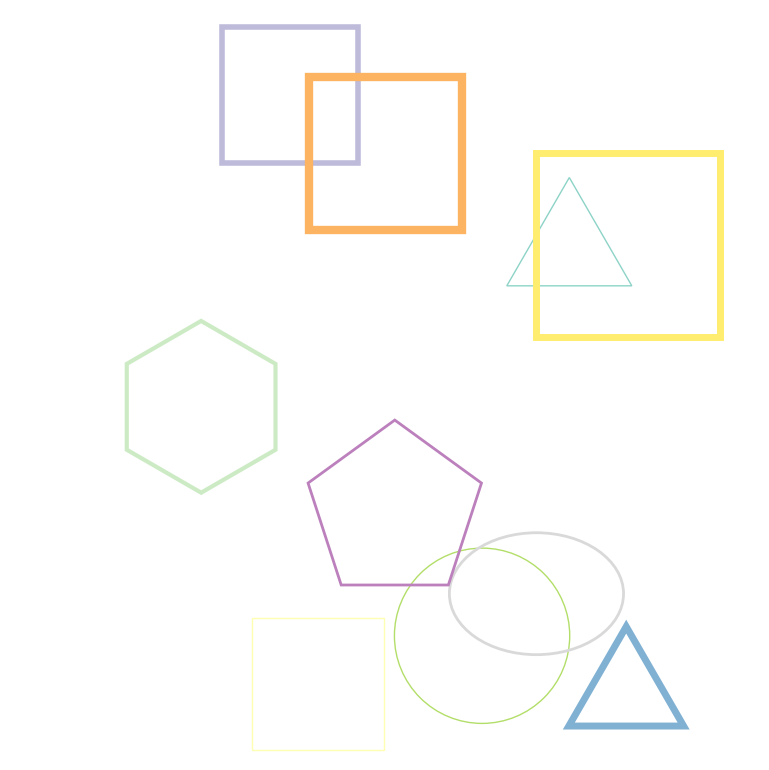[{"shape": "triangle", "thickness": 0.5, "radius": 0.47, "center": [0.739, 0.676]}, {"shape": "square", "thickness": 0.5, "radius": 0.43, "center": [0.413, 0.112]}, {"shape": "square", "thickness": 2, "radius": 0.44, "center": [0.377, 0.877]}, {"shape": "triangle", "thickness": 2.5, "radius": 0.43, "center": [0.813, 0.1]}, {"shape": "square", "thickness": 3, "radius": 0.5, "center": [0.5, 0.801]}, {"shape": "circle", "thickness": 0.5, "radius": 0.57, "center": [0.626, 0.174]}, {"shape": "oval", "thickness": 1, "radius": 0.57, "center": [0.697, 0.229]}, {"shape": "pentagon", "thickness": 1, "radius": 0.59, "center": [0.513, 0.336]}, {"shape": "hexagon", "thickness": 1.5, "radius": 0.56, "center": [0.261, 0.472]}, {"shape": "square", "thickness": 2.5, "radius": 0.6, "center": [0.816, 0.681]}]